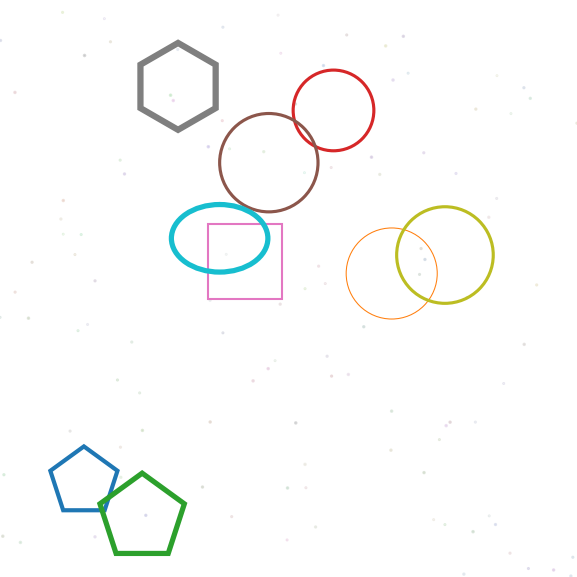[{"shape": "pentagon", "thickness": 2, "radius": 0.31, "center": [0.145, 0.165]}, {"shape": "circle", "thickness": 0.5, "radius": 0.39, "center": [0.678, 0.526]}, {"shape": "pentagon", "thickness": 2.5, "radius": 0.38, "center": [0.246, 0.103]}, {"shape": "circle", "thickness": 1.5, "radius": 0.35, "center": [0.578, 0.808]}, {"shape": "circle", "thickness": 1.5, "radius": 0.43, "center": [0.466, 0.717]}, {"shape": "square", "thickness": 1, "radius": 0.32, "center": [0.424, 0.546]}, {"shape": "hexagon", "thickness": 3, "radius": 0.38, "center": [0.308, 0.85]}, {"shape": "circle", "thickness": 1.5, "radius": 0.42, "center": [0.77, 0.558]}, {"shape": "oval", "thickness": 2.5, "radius": 0.42, "center": [0.38, 0.586]}]